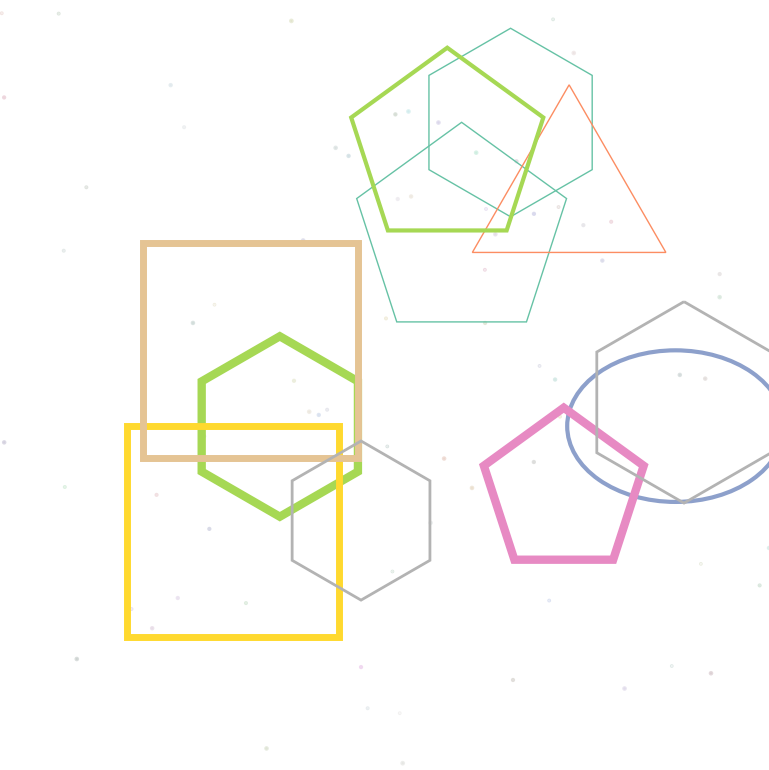[{"shape": "pentagon", "thickness": 0.5, "radius": 0.72, "center": [0.599, 0.698]}, {"shape": "hexagon", "thickness": 0.5, "radius": 0.61, "center": [0.663, 0.841]}, {"shape": "triangle", "thickness": 0.5, "radius": 0.73, "center": [0.739, 0.745]}, {"shape": "oval", "thickness": 1.5, "radius": 0.7, "center": [0.877, 0.447]}, {"shape": "pentagon", "thickness": 3, "radius": 0.55, "center": [0.732, 0.361]}, {"shape": "hexagon", "thickness": 3, "radius": 0.59, "center": [0.363, 0.446]}, {"shape": "pentagon", "thickness": 1.5, "radius": 0.66, "center": [0.581, 0.807]}, {"shape": "square", "thickness": 2.5, "radius": 0.69, "center": [0.303, 0.31]}, {"shape": "square", "thickness": 2.5, "radius": 0.7, "center": [0.325, 0.545]}, {"shape": "hexagon", "thickness": 1, "radius": 0.52, "center": [0.469, 0.324]}, {"shape": "hexagon", "thickness": 1, "radius": 0.65, "center": [0.888, 0.477]}]